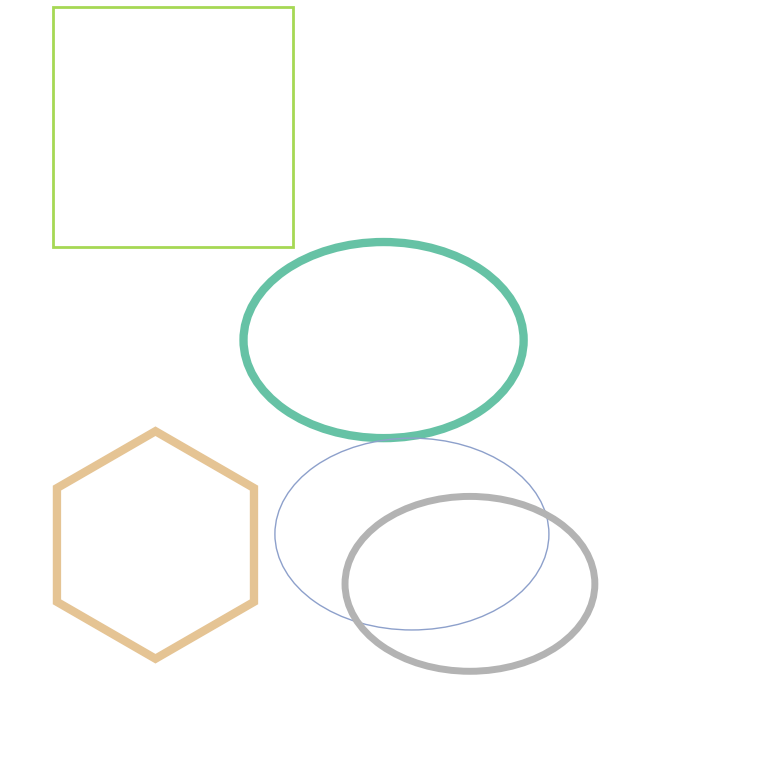[{"shape": "oval", "thickness": 3, "radius": 0.91, "center": [0.498, 0.558]}, {"shape": "oval", "thickness": 0.5, "radius": 0.89, "center": [0.535, 0.306]}, {"shape": "square", "thickness": 1, "radius": 0.78, "center": [0.225, 0.835]}, {"shape": "hexagon", "thickness": 3, "radius": 0.74, "center": [0.202, 0.292]}, {"shape": "oval", "thickness": 2.5, "radius": 0.81, "center": [0.61, 0.242]}]